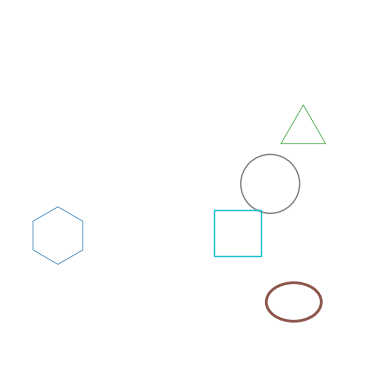[{"shape": "hexagon", "thickness": 0.5, "radius": 0.37, "center": [0.15, 0.388]}, {"shape": "triangle", "thickness": 0.5, "radius": 0.34, "center": [0.788, 0.66]}, {"shape": "oval", "thickness": 2, "radius": 0.36, "center": [0.763, 0.216]}, {"shape": "circle", "thickness": 1, "radius": 0.38, "center": [0.702, 0.522]}, {"shape": "square", "thickness": 1, "radius": 0.3, "center": [0.616, 0.395]}]